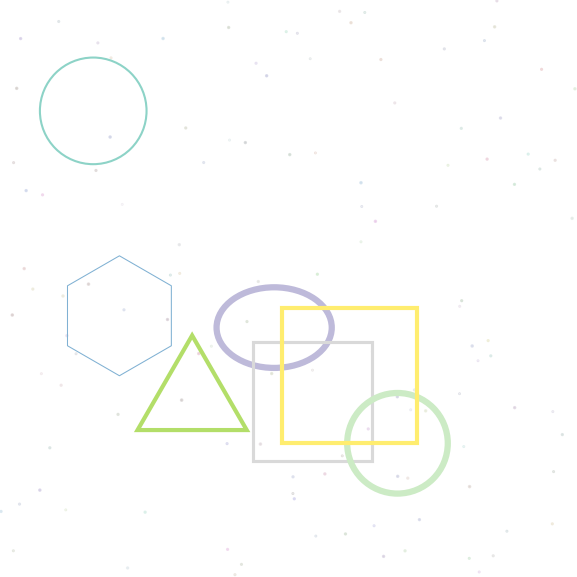[{"shape": "circle", "thickness": 1, "radius": 0.46, "center": [0.161, 0.807]}, {"shape": "oval", "thickness": 3, "radius": 0.5, "center": [0.475, 0.432]}, {"shape": "hexagon", "thickness": 0.5, "radius": 0.52, "center": [0.207, 0.452]}, {"shape": "triangle", "thickness": 2, "radius": 0.55, "center": [0.333, 0.309]}, {"shape": "square", "thickness": 1.5, "radius": 0.52, "center": [0.541, 0.304]}, {"shape": "circle", "thickness": 3, "radius": 0.44, "center": [0.688, 0.232]}, {"shape": "square", "thickness": 2, "radius": 0.58, "center": [0.605, 0.349]}]